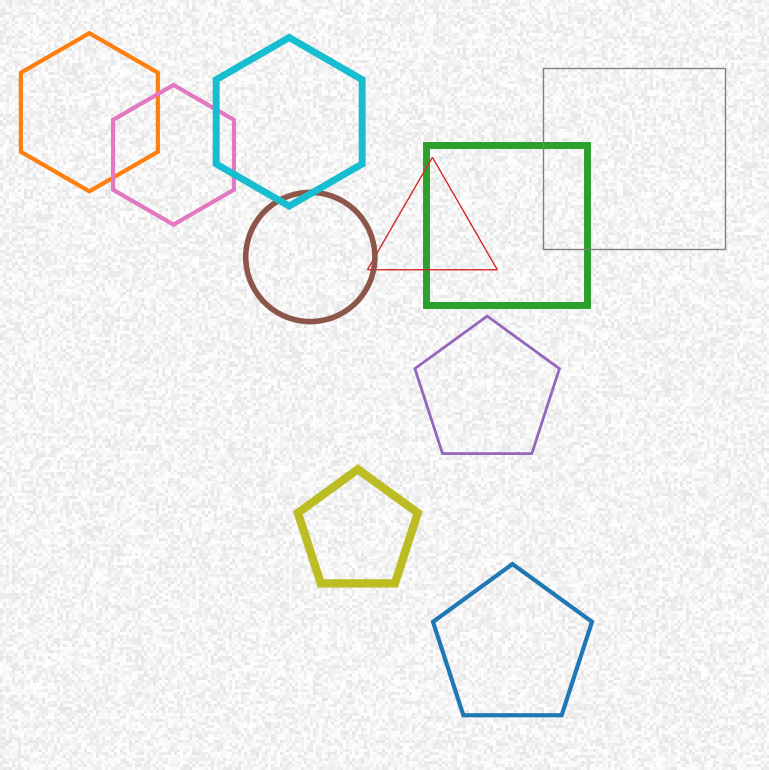[{"shape": "pentagon", "thickness": 1.5, "radius": 0.54, "center": [0.666, 0.159]}, {"shape": "hexagon", "thickness": 1.5, "radius": 0.51, "center": [0.116, 0.854]}, {"shape": "square", "thickness": 2.5, "radius": 0.52, "center": [0.658, 0.708]}, {"shape": "triangle", "thickness": 0.5, "radius": 0.49, "center": [0.562, 0.698]}, {"shape": "pentagon", "thickness": 1, "radius": 0.49, "center": [0.633, 0.491]}, {"shape": "circle", "thickness": 2, "radius": 0.42, "center": [0.403, 0.666]}, {"shape": "hexagon", "thickness": 1.5, "radius": 0.45, "center": [0.225, 0.799]}, {"shape": "square", "thickness": 0.5, "radius": 0.59, "center": [0.823, 0.794]}, {"shape": "pentagon", "thickness": 3, "radius": 0.41, "center": [0.465, 0.309]}, {"shape": "hexagon", "thickness": 2.5, "radius": 0.55, "center": [0.376, 0.842]}]